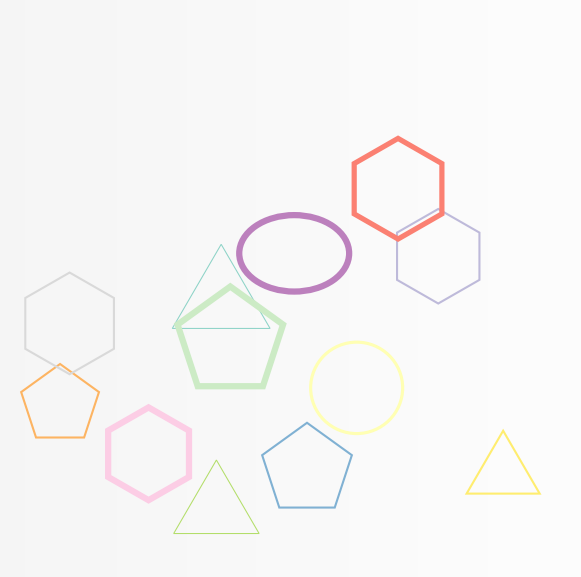[{"shape": "triangle", "thickness": 0.5, "radius": 0.49, "center": [0.381, 0.479]}, {"shape": "circle", "thickness": 1.5, "radius": 0.4, "center": [0.614, 0.328]}, {"shape": "hexagon", "thickness": 1, "radius": 0.41, "center": [0.754, 0.555]}, {"shape": "hexagon", "thickness": 2.5, "radius": 0.44, "center": [0.685, 0.672]}, {"shape": "pentagon", "thickness": 1, "radius": 0.41, "center": [0.528, 0.186]}, {"shape": "pentagon", "thickness": 1, "radius": 0.35, "center": [0.103, 0.298]}, {"shape": "triangle", "thickness": 0.5, "radius": 0.42, "center": [0.372, 0.118]}, {"shape": "hexagon", "thickness": 3, "radius": 0.4, "center": [0.256, 0.213]}, {"shape": "hexagon", "thickness": 1, "radius": 0.44, "center": [0.12, 0.439]}, {"shape": "oval", "thickness": 3, "radius": 0.47, "center": [0.506, 0.56]}, {"shape": "pentagon", "thickness": 3, "radius": 0.48, "center": [0.396, 0.408]}, {"shape": "triangle", "thickness": 1, "radius": 0.36, "center": [0.866, 0.181]}]